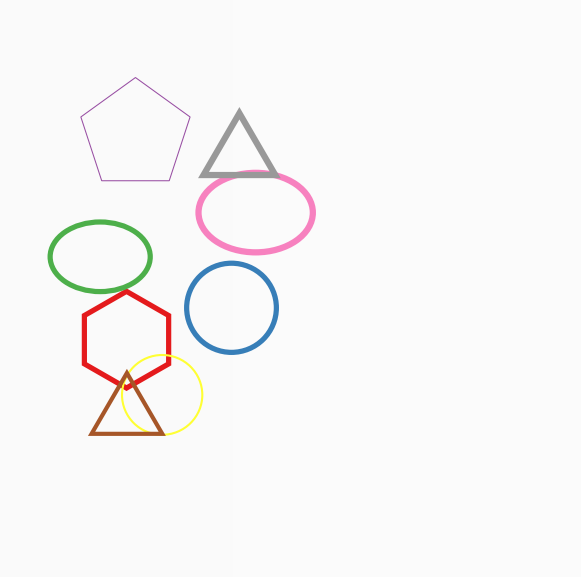[{"shape": "hexagon", "thickness": 2.5, "radius": 0.42, "center": [0.218, 0.411]}, {"shape": "circle", "thickness": 2.5, "radius": 0.39, "center": [0.398, 0.466]}, {"shape": "oval", "thickness": 2.5, "radius": 0.43, "center": [0.172, 0.554]}, {"shape": "pentagon", "thickness": 0.5, "radius": 0.49, "center": [0.233, 0.766]}, {"shape": "circle", "thickness": 1, "radius": 0.35, "center": [0.279, 0.315]}, {"shape": "triangle", "thickness": 2, "radius": 0.35, "center": [0.218, 0.283]}, {"shape": "oval", "thickness": 3, "radius": 0.49, "center": [0.44, 0.631]}, {"shape": "triangle", "thickness": 3, "radius": 0.36, "center": [0.412, 0.732]}]